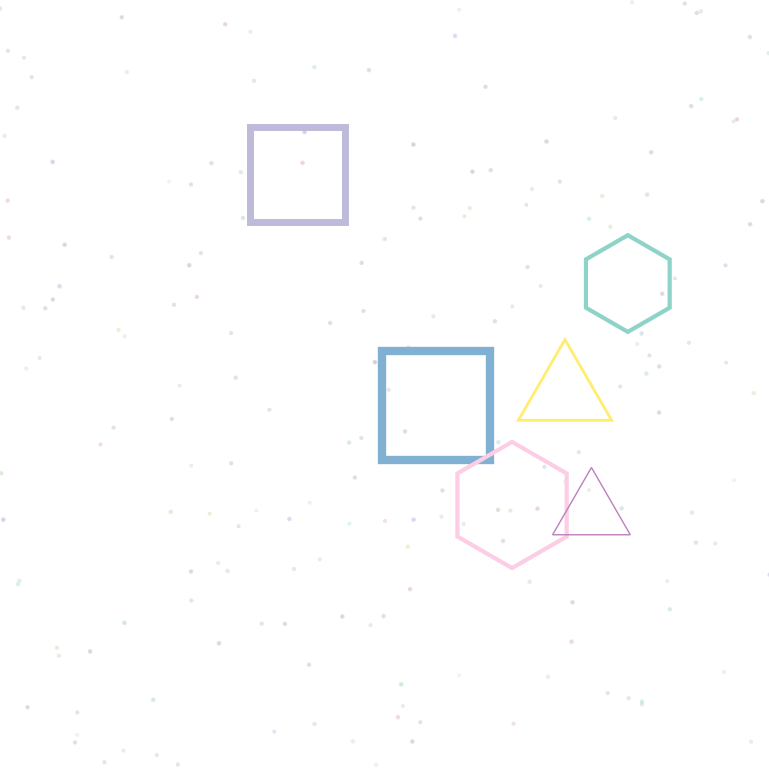[{"shape": "hexagon", "thickness": 1.5, "radius": 0.31, "center": [0.815, 0.632]}, {"shape": "square", "thickness": 2.5, "radius": 0.31, "center": [0.386, 0.774]}, {"shape": "square", "thickness": 3, "radius": 0.35, "center": [0.566, 0.473]}, {"shape": "hexagon", "thickness": 1.5, "radius": 0.41, "center": [0.665, 0.344]}, {"shape": "triangle", "thickness": 0.5, "radius": 0.29, "center": [0.768, 0.335]}, {"shape": "triangle", "thickness": 1, "radius": 0.35, "center": [0.734, 0.489]}]